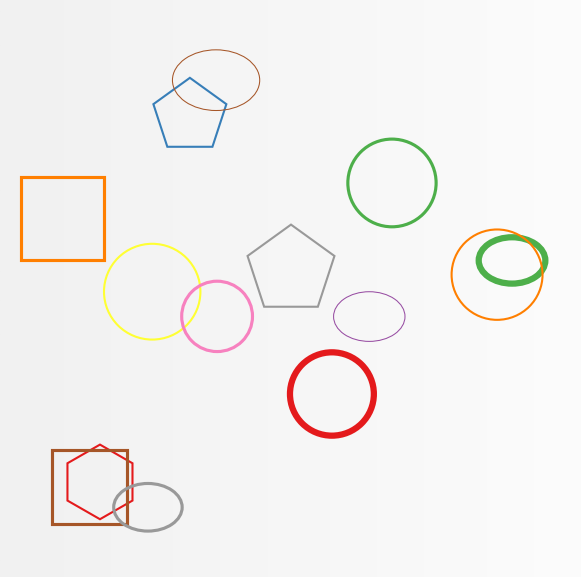[{"shape": "circle", "thickness": 3, "radius": 0.36, "center": [0.571, 0.317]}, {"shape": "hexagon", "thickness": 1, "radius": 0.32, "center": [0.172, 0.165]}, {"shape": "pentagon", "thickness": 1, "radius": 0.33, "center": [0.327, 0.798]}, {"shape": "oval", "thickness": 3, "radius": 0.29, "center": [0.881, 0.548]}, {"shape": "circle", "thickness": 1.5, "radius": 0.38, "center": [0.674, 0.682]}, {"shape": "oval", "thickness": 0.5, "radius": 0.31, "center": [0.635, 0.451]}, {"shape": "circle", "thickness": 1, "radius": 0.39, "center": [0.855, 0.524]}, {"shape": "square", "thickness": 1.5, "radius": 0.36, "center": [0.107, 0.62]}, {"shape": "circle", "thickness": 1, "radius": 0.41, "center": [0.262, 0.494]}, {"shape": "oval", "thickness": 0.5, "radius": 0.38, "center": [0.372, 0.86]}, {"shape": "square", "thickness": 1.5, "radius": 0.32, "center": [0.155, 0.156]}, {"shape": "circle", "thickness": 1.5, "radius": 0.3, "center": [0.373, 0.451]}, {"shape": "pentagon", "thickness": 1, "radius": 0.39, "center": [0.501, 0.532]}, {"shape": "oval", "thickness": 1.5, "radius": 0.29, "center": [0.255, 0.121]}]